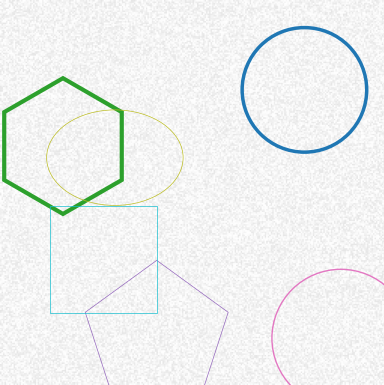[{"shape": "circle", "thickness": 2.5, "radius": 0.81, "center": [0.791, 0.767]}, {"shape": "hexagon", "thickness": 3, "radius": 0.88, "center": [0.164, 0.621]}, {"shape": "pentagon", "thickness": 0.5, "radius": 0.98, "center": [0.407, 0.129]}, {"shape": "circle", "thickness": 1, "radius": 0.89, "center": [0.885, 0.122]}, {"shape": "oval", "thickness": 0.5, "radius": 0.89, "center": [0.298, 0.59]}, {"shape": "square", "thickness": 0.5, "radius": 0.69, "center": [0.269, 0.326]}]